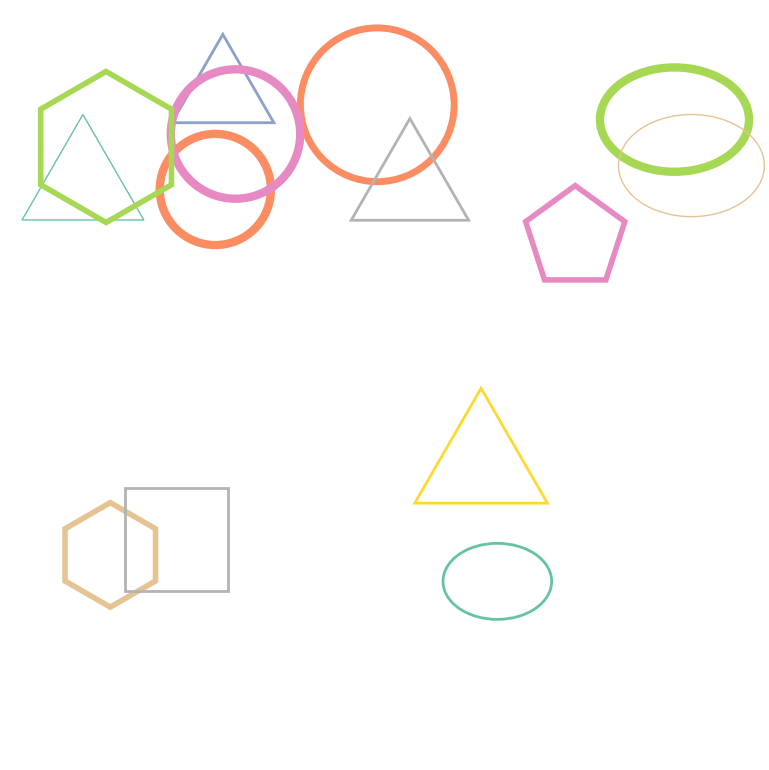[{"shape": "triangle", "thickness": 0.5, "radius": 0.46, "center": [0.108, 0.76]}, {"shape": "oval", "thickness": 1, "radius": 0.35, "center": [0.646, 0.245]}, {"shape": "circle", "thickness": 2.5, "radius": 0.5, "center": [0.49, 0.864]}, {"shape": "circle", "thickness": 3, "radius": 0.36, "center": [0.28, 0.754]}, {"shape": "triangle", "thickness": 1, "radius": 0.38, "center": [0.289, 0.879]}, {"shape": "circle", "thickness": 3, "radius": 0.42, "center": [0.306, 0.826]}, {"shape": "pentagon", "thickness": 2, "radius": 0.34, "center": [0.747, 0.691]}, {"shape": "oval", "thickness": 3, "radius": 0.48, "center": [0.876, 0.845]}, {"shape": "hexagon", "thickness": 2, "radius": 0.49, "center": [0.138, 0.809]}, {"shape": "triangle", "thickness": 1, "radius": 0.5, "center": [0.625, 0.396]}, {"shape": "oval", "thickness": 0.5, "radius": 0.47, "center": [0.898, 0.785]}, {"shape": "hexagon", "thickness": 2, "radius": 0.34, "center": [0.143, 0.279]}, {"shape": "square", "thickness": 1, "radius": 0.33, "center": [0.229, 0.299]}, {"shape": "triangle", "thickness": 1, "radius": 0.44, "center": [0.532, 0.758]}]